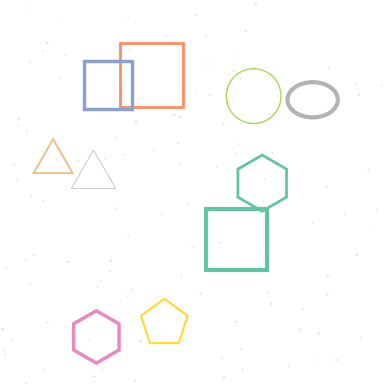[{"shape": "square", "thickness": 3, "radius": 0.4, "center": [0.613, 0.377]}, {"shape": "hexagon", "thickness": 2, "radius": 0.36, "center": [0.681, 0.524]}, {"shape": "square", "thickness": 2, "radius": 0.41, "center": [0.393, 0.805]}, {"shape": "square", "thickness": 2.5, "radius": 0.31, "center": [0.28, 0.78]}, {"shape": "hexagon", "thickness": 2.5, "radius": 0.34, "center": [0.25, 0.125]}, {"shape": "circle", "thickness": 1, "radius": 0.36, "center": [0.659, 0.75]}, {"shape": "pentagon", "thickness": 1.5, "radius": 0.32, "center": [0.427, 0.16]}, {"shape": "triangle", "thickness": 1.5, "radius": 0.29, "center": [0.138, 0.58]}, {"shape": "triangle", "thickness": 0.5, "radius": 0.33, "center": [0.243, 0.544]}, {"shape": "oval", "thickness": 3, "radius": 0.33, "center": [0.812, 0.741]}]